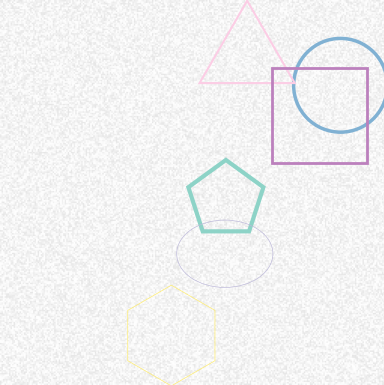[{"shape": "pentagon", "thickness": 3, "radius": 0.51, "center": [0.587, 0.482]}, {"shape": "oval", "thickness": 0.5, "radius": 0.62, "center": [0.584, 0.341]}, {"shape": "circle", "thickness": 2.5, "radius": 0.61, "center": [0.884, 0.778]}, {"shape": "triangle", "thickness": 1.5, "radius": 0.71, "center": [0.642, 0.856]}, {"shape": "square", "thickness": 2, "radius": 0.61, "center": [0.829, 0.7]}, {"shape": "hexagon", "thickness": 0.5, "radius": 0.65, "center": [0.445, 0.128]}]